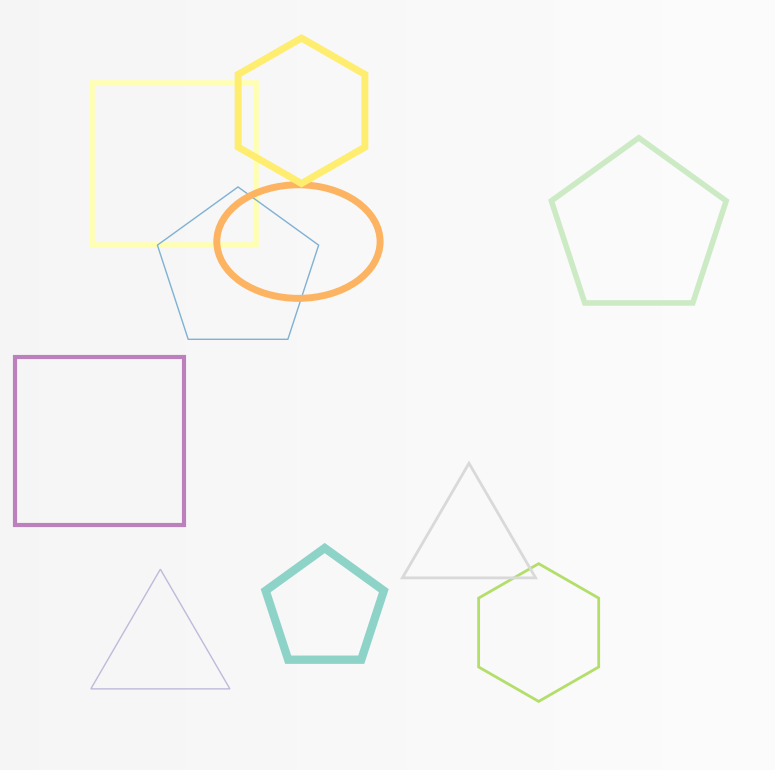[{"shape": "pentagon", "thickness": 3, "radius": 0.4, "center": [0.419, 0.208]}, {"shape": "square", "thickness": 2, "radius": 0.53, "center": [0.225, 0.787]}, {"shape": "triangle", "thickness": 0.5, "radius": 0.52, "center": [0.207, 0.157]}, {"shape": "pentagon", "thickness": 0.5, "radius": 0.55, "center": [0.307, 0.648]}, {"shape": "oval", "thickness": 2.5, "radius": 0.53, "center": [0.385, 0.686]}, {"shape": "hexagon", "thickness": 1, "radius": 0.45, "center": [0.695, 0.179]}, {"shape": "triangle", "thickness": 1, "radius": 0.5, "center": [0.605, 0.299]}, {"shape": "square", "thickness": 1.5, "radius": 0.54, "center": [0.129, 0.427]}, {"shape": "pentagon", "thickness": 2, "radius": 0.59, "center": [0.824, 0.702]}, {"shape": "hexagon", "thickness": 2.5, "radius": 0.47, "center": [0.389, 0.856]}]